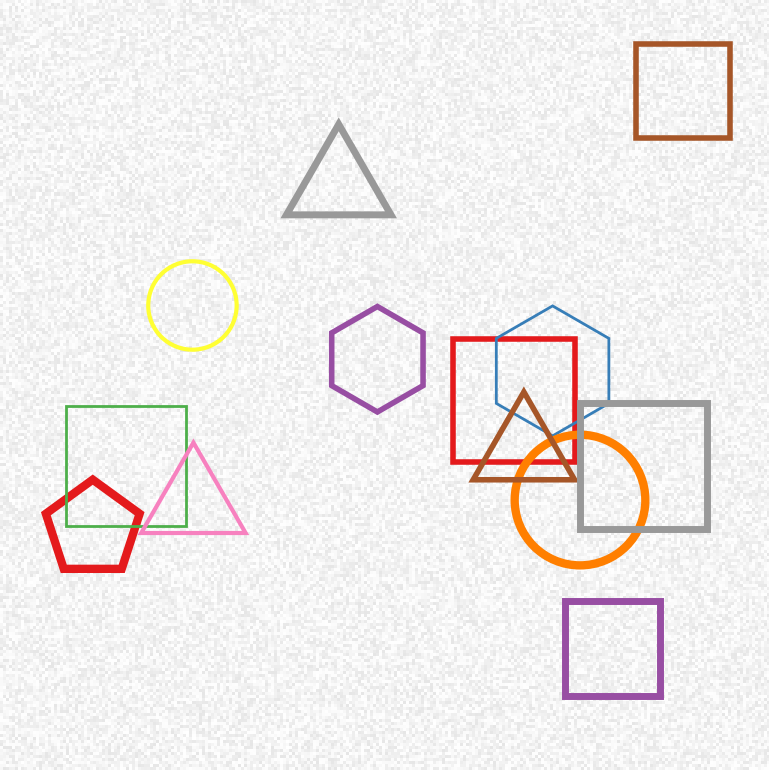[{"shape": "square", "thickness": 2, "radius": 0.4, "center": [0.668, 0.48]}, {"shape": "pentagon", "thickness": 3, "radius": 0.32, "center": [0.12, 0.313]}, {"shape": "hexagon", "thickness": 1, "radius": 0.42, "center": [0.718, 0.518]}, {"shape": "square", "thickness": 1, "radius": 0.39, "center": [0.164, 0.395]}, {"shape": "hexagon", "thickness": 2, "radius": 0.34, "center": [0.49, 0.533]}, {"shape": "square", "thickness": 2.5, "radius": 0.31, "center": [0.796, 0.158]}, {"shape": "circle", "thickness": 3, "radius": 0.42, "center": [0.753, 0.351]}, {"shape": "circle", "thickness": 1.5, "radius": 0.29, "center": [0.25, 0.603]}, {"shape": "square", "thickness": 2, "radius": 0.3, "center": [0.887, 0.882]}, {"shape": "triangle", "thickness": 2, "radius": 0.38, "center": [0.68, 0.415]}, {"shape": "triangle", "thickness": 1.5, "radius": 0.39, "center": [0.251, 0.347]}, {"shape": "square", "thickness": 2.5, "radius": 0.41, "center": [0.836, 0.395]}, {"shape": "triangle", "thickness": 2.5, "radius": 0.39, "center": [0.44, 0.76]}]